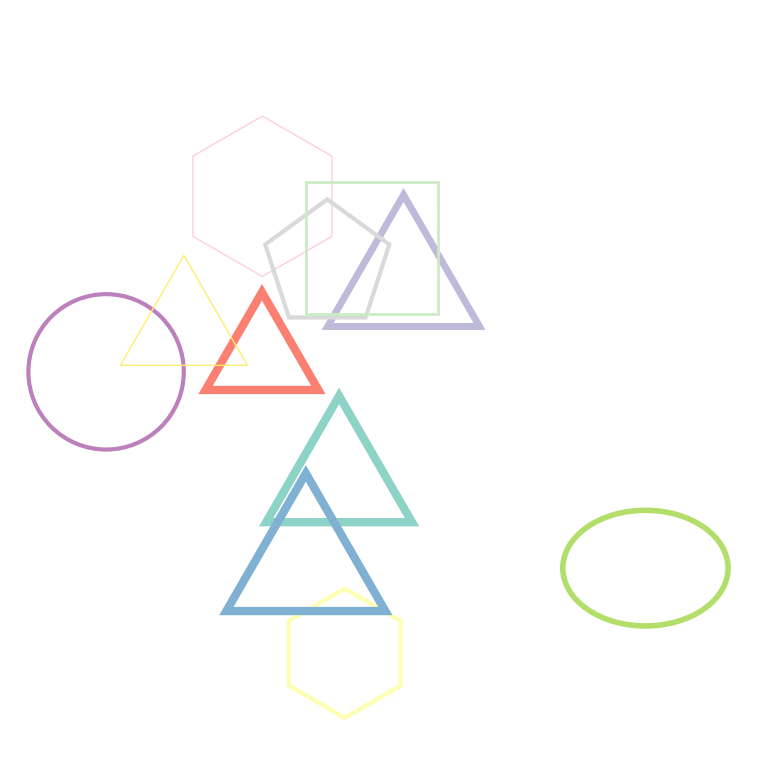[{"shape": "triangle", "thickness": 3, "radius": 0.55, "center": [0.44, 0.377]}, {"shape": "hexagon", "thickness": 1.5, "radius": 0.42, "center": [0.448, 0.152]}, {"shape": "triangle", "thickness": 2.5, "radius": 0.57, "center": [0.524, 0.633]}, {"shape": "triangle", "thickness": 3, "radius": 0.42, "center": [0.34, 0.536]}, {"shape": "triangle", "thickness": 3, "radius": 0.6, "center": [0.397, 0.266]}, {"shape": "oval", "thickness": 2, "radius": 0.54, "center": [0.838, 0.262]}, {"shape": "hexagon", "thickness": 0.5, "radius": 0.52, "center": [0.341, 0.745]}, {"shape": "pentagon", "thickness": 1.5, "radius": 0.42, "center": [0.425, 0.656]}, {"shape": "circle", "thickness": 1.5, "radius": 0.5, "center": [0.138, 0.517]}, {"shape": "square", "thickness": 1, "radius": 0.43, "center": [0.484, 0.677]}, {"shape": "triangle", "thickness": 0.5, "radius": 0.48, "center": [0.239, 0.573]}]